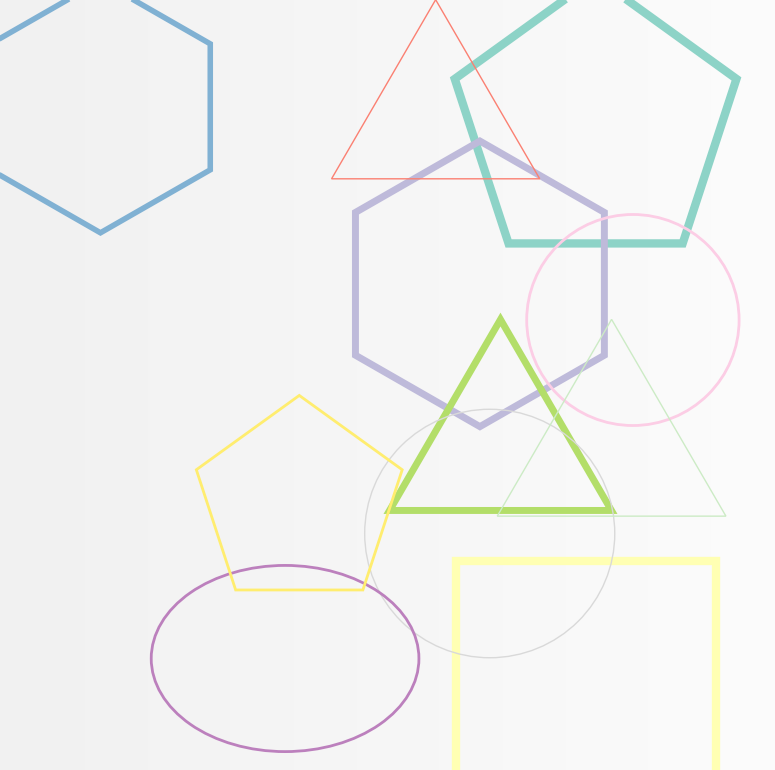[{"shape": "pentagon", "thickness": 3, "radius": 0.96, "center": [0.769, 0.838]}, {"shape": "square", "thickness": 3, "radius": 0.84, "center": [0.756, 0.104]}, {"shape": "hexagon", "thickness": 2.5, "radius": 0.93, "center": [0.619, 0.631]}, {"shape": "triangle", "thickness": 0.5, "radius": 0.78, "center": [0.562, 0.845]}, {"shape": "hexagon", "thickness": 2, "radius": 0.82, "center": [0.13, 0.861]}, {"shape": "triangle", "thickness": 2.5, "radius": 0.83, "center": [0.646, 0.42]}, {"shape": "circle", "thickness": 1, "radius": 0.69, "center": [0.817, 0.584]}, {"shape": "circle", "thickness": 0.5, "radius": 0.81, "center": [0.632, 0.307]}, {"shape": "oval", "thickness": 1, "radius": 0.86, "center": [0.368, 0.145]}, {"shape": "triangle", "thickness": 0.5, "radius": 0.85, "center": [0.789, 0.415]}, {"shape": "pentagon", "thickness": 1, "radius": 0.7, "center": [0.386, 0.347]}]